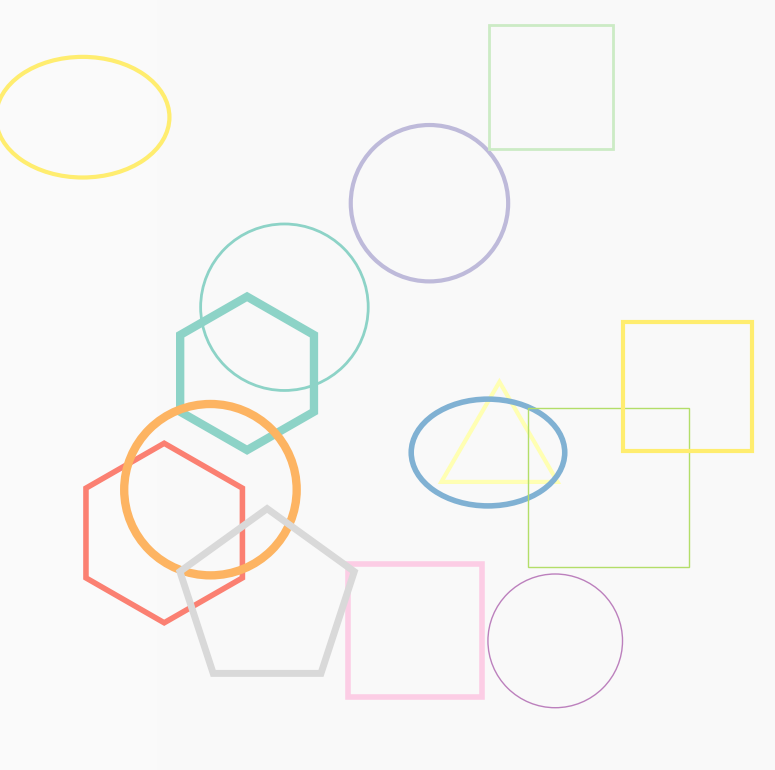[{"shape": "circle", "thickness": 1, "radius": 0.54, "center": [0.367, 0.601]}, {"shape": "hexagon", "thickness": 3, "radius": 0.5, "center": [0.319, 0.515]}, {"shape": "triangle", "thickness": 1.5, "radius": 0.43, "center": [0.644, 0.417]}, {"shape": "circle", "thickness": 1.5, "radius": 0.51, "center": [0.554, 0.736]}, {"shape": "hexagon", "thickness": 2, "radius": 0.58, "center": [0.212, 0.308]}, {"shape": "oval", "thickness": 2, "radius": 0.5, "center": [0.63, 0.412]}, {"shape": "circle", "thickness": 3, "radius": 0.56, "center": [0.272, 0.364]}, {"shape": "square", "thickness": 0.5, "radius": 0.52, "center": [0.785, 0.367]}, {"shape": "square", "thickness": 2, "radius": 0.43, "center": [0.536, 0.181]}, {"shape": "pentagon", "thickness": 2.5, "radius": 0.59, "center": [0.345, 0.221]}, {"shape": "circle", "thickness": 0.5, "radius": 0.43, "center": [0.716, 0.168]}, {"shape": "square", "thickness": 1, "radius": 0.4, "center": [0.711, 0.887]}, {"shape": "oval", "thickness": 1.5, "radius": 0.56, "center": [0.107, 0.848]}, {"shape": "square", "thickness": 1.5, "radius": 0.42, "center": [0.887, 0.498]}]